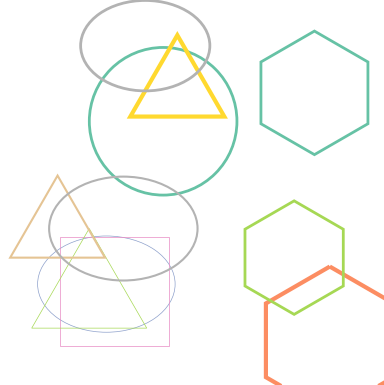[{"shape": "hexagon", "thickness": 2, "radius": 0.8, "center": [0.817, 0.759]}, {"shape": "circle", "thickness": 2, "radius": 0.96, "center": [0.424, 0.685]}, {"shape": "hexagon", "thickness": 3, "radius": 0.96, "center": [0.857, 0.116]}, {"shape": "oval", "thickness": 0.5, "radius": 0.89, "center": [0.276, 0.262]}, {"shape": "square", "thickness": 0.5, "radius": 0.71, "center": [0.298, 0.243]}, {"shape": "triangle", "thickness": 0.5, "radius": 0.86, "center": [0.232, 0.234]}, {"shape": "hexagon", "thickness": 2, "radius": 0.74, "center": [0.764, 0.331]}, {"shape": "triangle", "thickness": 3, "radius": 0.7, "center": [0.461, 0.768]}, {"shape": "triangle", "thickness": 1.5, "radius": 0.71, "center": [0.15, 0.402]}, {"shape": "oval", "thickness": 2, "radius": 0.84, "center": [0.377, 0.881]}, {"shape": "oval", "thickness": 1.5, "radius": 0.96, "center": [0.32, 0.406]}]